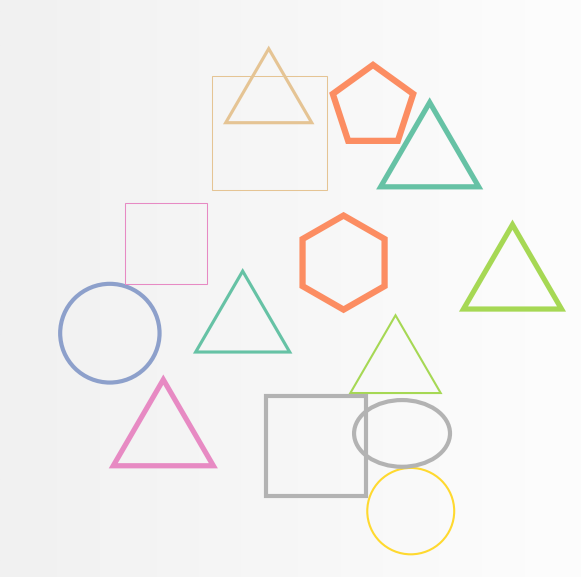[{"shape": "triangle", "thickness": 2.5, "radius": 0.49, "center": [0.739, 0.724]}, {"shape": "triangle", "thickness": 1.5, "radius": 0.47, "center": [0.418, 0.436]}, {"shape": "hexagon", "thickness": 3, "radius": 0.41, "center": [0.591, 0.544]}, {"shape": "pentagon", "thickness": 3, "radius": 0.36, "center": [0.642, 0.814]}, {"shape": "circle", "thickness": 2, "radius": 0.43, "center": [0.189, 0.422]}, {"shape": "square", "thickness": 0.5, "radius": 0.35, "center": [0.285, 0.578]}, {"shape": "triangle", "thickness": 2.5, "radius": 0.5, "center": [0.281, 0.242]}, {"shape": "triangle", "thickness": 1, "radius": 0.45, "center": [0.68, 0.363]}, {"shape": "triangle", "thickness": 2.5, "radius": 0.49, "center": [0.882, 0.513]}, {"shape": "circle", "thickness": 1, "radius": 0.37, "center": [0.707, 0.114]}, {"shape": "square", "thickness": 0.5, "radius": 0.49, "center": [0.463, 0.769]}, {"shape": "triangle", "thickness": 1.5, "radius": 0.43, "center": [0.462, 0.829]}, {"shape": "oval", "thickness": 2, "radius": 0.41, "center": [0.692, 0.249]}, {"shape": "square", "thickness": 2, "radius": 0.43, "center": [0.544, 0.227]}]